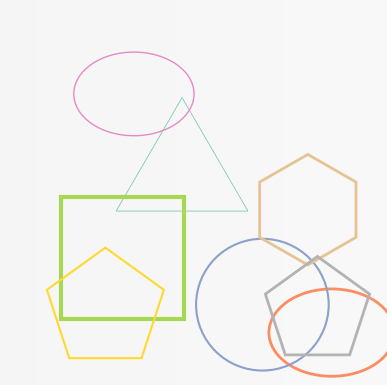[{"shape": "triangle", "thickness": 0.5, "radius": 0.98, "center": [0.47, 0.55]}, {"shape": "oval", "thickness": 2, "radius": 0.81, "center": [0.856, 0.136]}, {"shape": "circle", "thickness": 1.5, "radius": 0.86, "center": [0.677, 0.209]}, {"shape": "oval", "thickness": 1, "radius": 0.78, "center": [0.346, 0.756]}, {"shape": "square", "thickness": 3, "radius": 0.79, "center": [0.316, 0.329]}, {"shape": "pentagon", "thickness": 1.5, "radius": 0.79, "center": [0.272, 0.198]}, {"shape": "hexagon", "thickness": 2, "radius": 0.72, "center": [0.794, 0.455]}, {"shape": "pentagon", "thickness": 2, "radius": 0.71, "center": [0.819, 0.193]}]